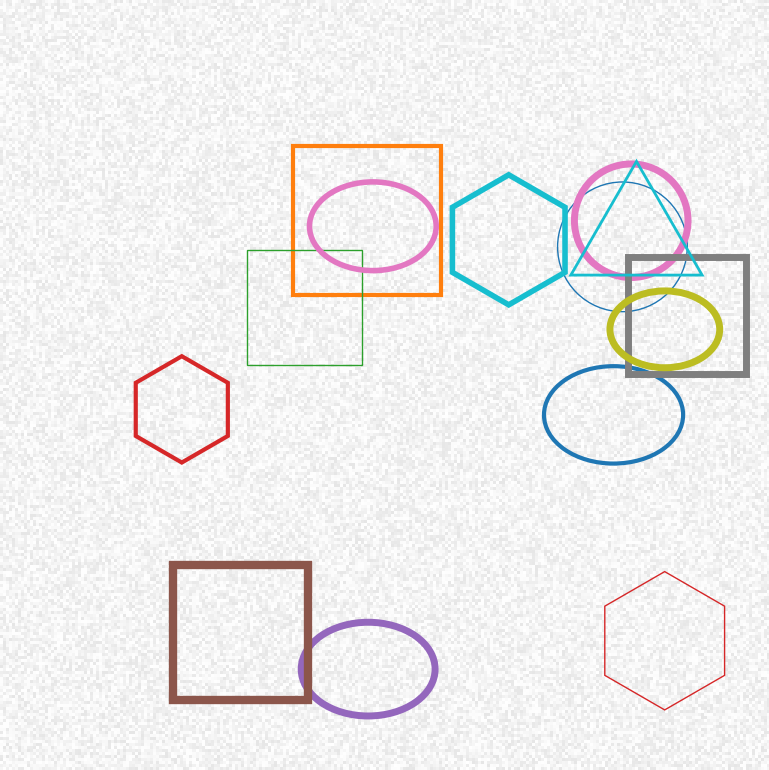[{"shape": "circle", "thickness": 0.5, "radius": 0.42, "center": [0.808, 0.679]}, {"shape": "oval", "thickness": 1.5, "radius": 0.45, "center": [0.797, 0.461]}, {"shape": "square", "thickness": 1.5, "radius": 0.48, "center": [0.476, 0.714]}, {"shape": "square", "thickness": 0.5, "radius": 0.37, "center": [0.396, 0.601]}, {"shape": "hexagon", "thickness": 0.5, "radius": 0.45, "center": [0.863, 0.168]}, {"shape": "hexagon", "thickness": 1.5, "radius": 0.35, "center": [0.236, 0.468]}, {"shape": "oval", "thickness": 2.5, "radius": 0.43, "center": [0.478, 0.131]}, {"shape": "square", "thickness": 3, "radius": 0.44, "center": [0.312, 0.178]}, {"shape": "oval", "thickness": 2, "radius": 0.41, "center": [0.484, 0.706]}, {"shape": "circle", "thickness": 2.5, "radius": 0.37, "center": [0.82, 0.713]}, {"shape": "square", "thickness": 2.5, "radius": 0.38, "center": [0.892, 0.59]}, {"shape": "oval", "thickness": 2.5, "radius": 0.36, "center": [0.863, 0.572]}, {"shape": "hexagon", "thickness": 2, "radius": 0.42, "center": [0.661, 0.689]}, {"shape": "triangle", "thickness": 1, "radius": 0.49, "center": [0.827, 0.692]}]